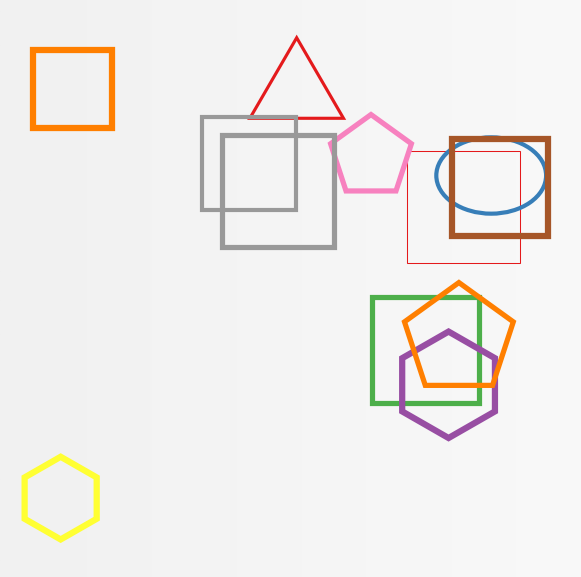[{"shape": "square", "thickness": 0.5, "radius": 0.48, "center": [0.797, 0.641]}, {"shape": "triangle", "thickness": 1.5, "radius": 0.46, "center": [0.51, 0.841]}, {"shape": "oval", "thickness": 2, "radius": 0.47, "center": [0.845, 0.695]}, {"shape": "square", "thickness": 2.5, "radius": 0.46, "center": [0.732, 0.393]}, {"shape": "hexagon", "thickness": 3, "radius": 0.46, "center": [0.772, 0.333]}, {"shape": "square", "thickness": 3, "radius": 0.34, "center": [0.125, 0.846]}, {"shape": "pentagon", "thickness": 2.5, "radius": 0.49, "center": [0.79, 0.411]}, {"shape": "hexagon", "thickness": 3, "radius": 0.36, "center": [0.104, 0.137]}, {"shape": "square", "thickness": 3, "radius": 0.42, "center": [0.86, 0.674]}, {"shape": "pentagon", "thickness": 2.5, "radius": 0.37, "center": [0.638, 0.728]}, {"shape": "square", "thickness": 2, "radius": 0.4, "center": [0.428, 0.716]}, {"shape": "square", "thickness": 2.5, "radius": 0.48, "center": [0.478, 0.668]}]